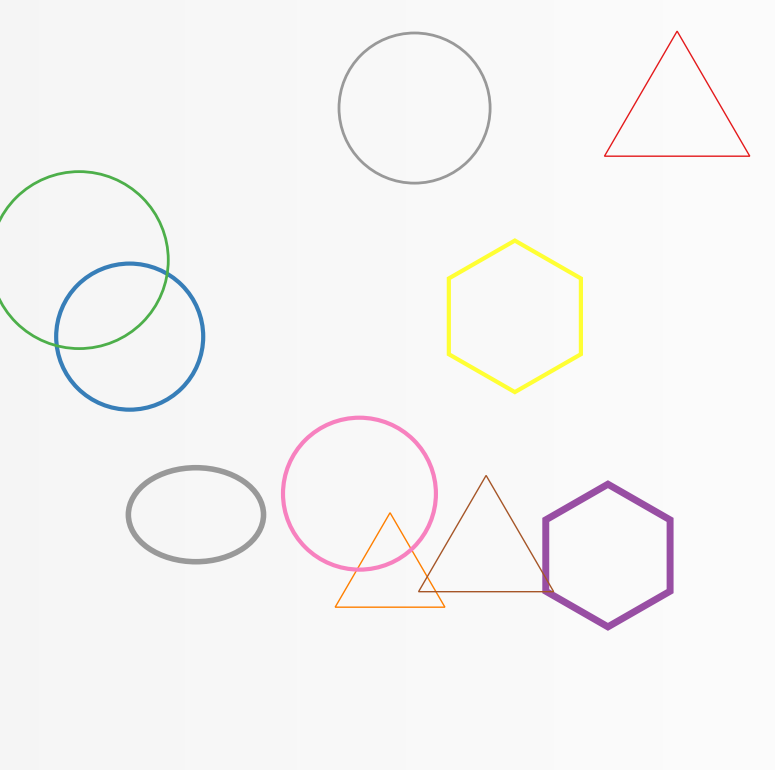[{"shape": "triangle", "thickness": 0.5, "radius": 0.54, "center": [0.874, 0.851]}, {"shape": "circle", "thickness": 1.5, "radius": 0.47, "center": [0.167, 0.563]}, {"shape": "circle", "thickness": 1, "radius": 0.57, "center": [0.102, 0.662]}, {"shape": "hexagon", "thickness": 2.5, "radius": 0.46, "center": [0.784, 0.279]}, {"shape": "triangle", "thickness": 0.5, "radius": 0.41, "center": [0.503, 0.252]}, {"shape": "hexagon", "thickness": 1.5, "radius": 0.49, "center": [0.664, 0.589]}, {"shape": "triangle", "thickness": 0.5, "radius": 0.5, "center": [0.627, 0.282]}, {"shape": "circle", "thickness": 1.5, "radius": 0.49, "center": [0.464, 0.359]}, {"shape": "oval", "thickness": 2, "radius": 0.44, "center": [0.253, 0.332]}, {"shape": "circle", "thickness": 1, "radius": 0.49, "center": [0.535, 0.86]}]